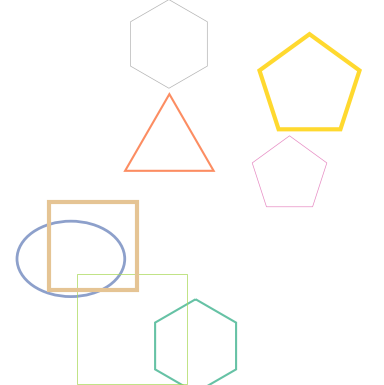[{"shape": "hexagon", "thickness": 1.5, "radius": 0.61, "center": [0.508, 0.101]}, {"shape": "triangle", "thickness": 1.5, "radius": 0.66, "center": [0.44, 0.623]}, {"shape": "oval", "thickness": 2, "radius": 0.7, "center": [0.184, 0.328]}, {"shape": "pentagon", "thickness": 0.5, "radius": 0.51, "center": [0.752, 0.545]}, {"shape": "square", "thickness": 0.5, "radius": 0.71, "center": [0.343, 0.146]}, {"shape": "pentagon", "thickness": 3, "radius": 0.68, "center": [0.804, 0.775]}, {"shape": "square", "thickness": 3, "radius": 0.58, "center": [0.242, 0.361]}, {"shape": "hexagon", "thickness": 0.5, "radius": 0.58, "center": [0.439, 0.886]}]